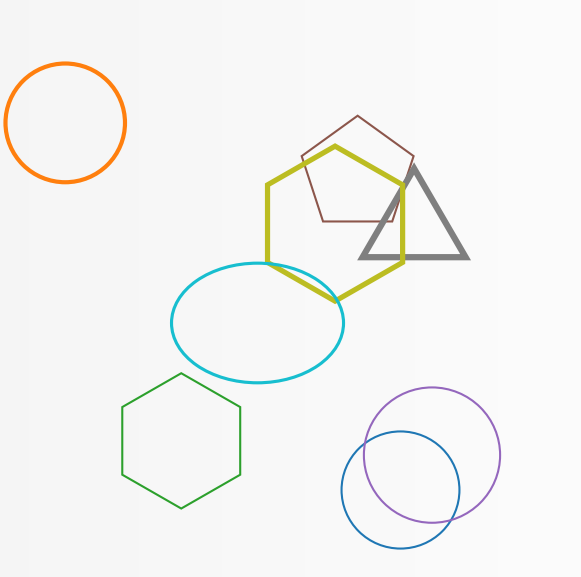[{"shape": "circle", "thickness": 1, "radius": 0.51, "center": [0.689, 0.151]}, {"shape": "circle", "thickness": 2, "radius": 0.51, "center": [0.112, 0.786]}, {"shape": "hexagon", "thickness": 1, "radius": 0.59, "center": [0.312, 0.236]}, {"shape": "circle", "thickness": 1, "radius": 0.59, "center": [0.743, 0.211]}, {"shape": "pentagon", "thickness": 1, "radius": 0.51, "center": [0.615, 0.698]}, {"shape": "triangle", "thickness": 3, "radius": 0.51, "center": [0.712, 0.605]}, {"shape": "hexagon", "thickness": 2.5, "radius": 0.67, "center": [0.576, 0.612]}, {"shape": "oval", "thickness": 1.5, "radius": 0.74, "center": [0.443, 0.44]}]